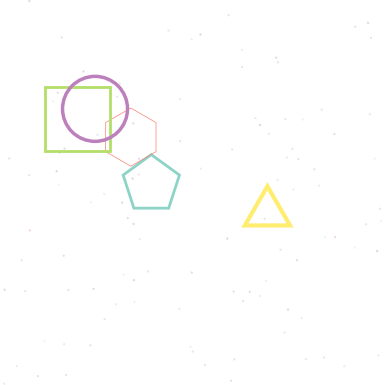[{"shape": "pentagon", "thickness": 2, "radius": 0.38, "center": [0.393, 0.522]}, {"shape": "hexagon", "thickness": 0.5, "radius": 0.38, "center": [0.34, 0.644]}, {"shape": "square", "thickness": 2, "radius": 0.42, "center": [0.202, 0.691]}, {"shape": "circle", "thickness": 2.5, "radius": 0.42, "center": [0.247, 0.717]}, {"shape": "triangle", "thickness": 3, "radius": 0.34, "center": [0.695, 0.448]}]